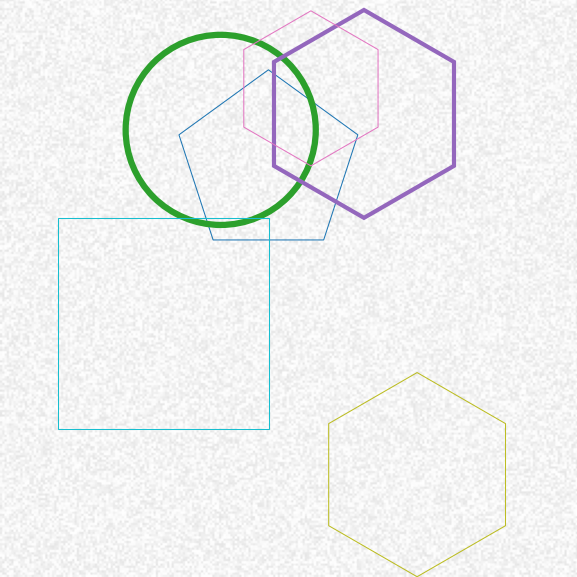[{"shape": "pentagon", "thickness": 0.5, "radius": 0.81, "center": [0.465, 0.715]}, {"shape": "circle", "thickness": 3, "radius": 0.82, "center": [0.382, 0.774]}, {"shape": "hexagon", "thickness": 2, "radius": 0.9, "center": [0.63, 0.802]}, {"shape": "hexagon", "thickness": 0.5, "radius": 0.67, "center": [0.538, 0.846]}, {"shape": "hexagon", "thickness": 0.5, "radius": 0.88, "center": [0.722, 0.177]}, {"shape": "square", "thickness": 0.5, "radius": 0.91, "center": [0.283, 0.439]}]